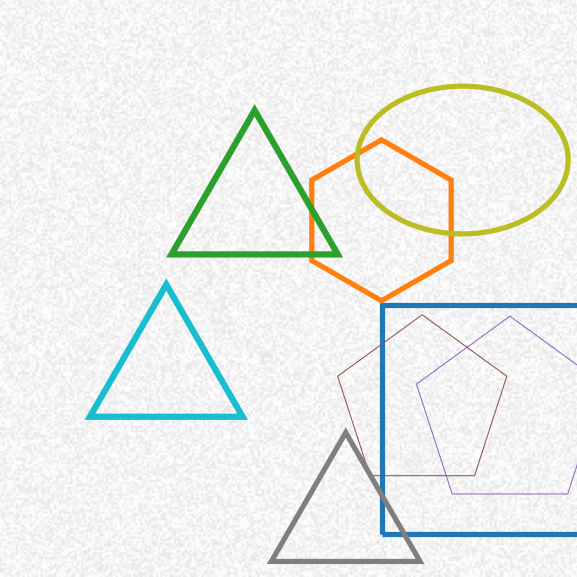[{"shape": "square", "thickness": 2.5, "radius": 0.99, "center": [0.86, 0.273]}, {"shape": "hexagon", "thickness": 2.5, "radius": 0.7, "center": [0.661, 0.618]}, {"shape": "triangle", "thickness": 3, "radius": 0.83, "center": [0.441, 0.642]}, {"shape": "pentagon", "thickness": 0.5, "radius": 0.85, "center": [0.883, 0.281]}, {"shape": "pentagon", "thickness": 0.5, "radius": 0.77, "center": [0.731, 0.3]}, {"shape": "triangle", "thickness": 2.5, "radius": 0.74, "center": [0.599, 0.101]}, {"shape": "oval", "thickness": 2.5, "radius": 0.91, "center": [0.801, 0.722]}, {"shape": "triangle", "thickness": 3, "radius": 0.76, "center": [0.288, 0.354]}]